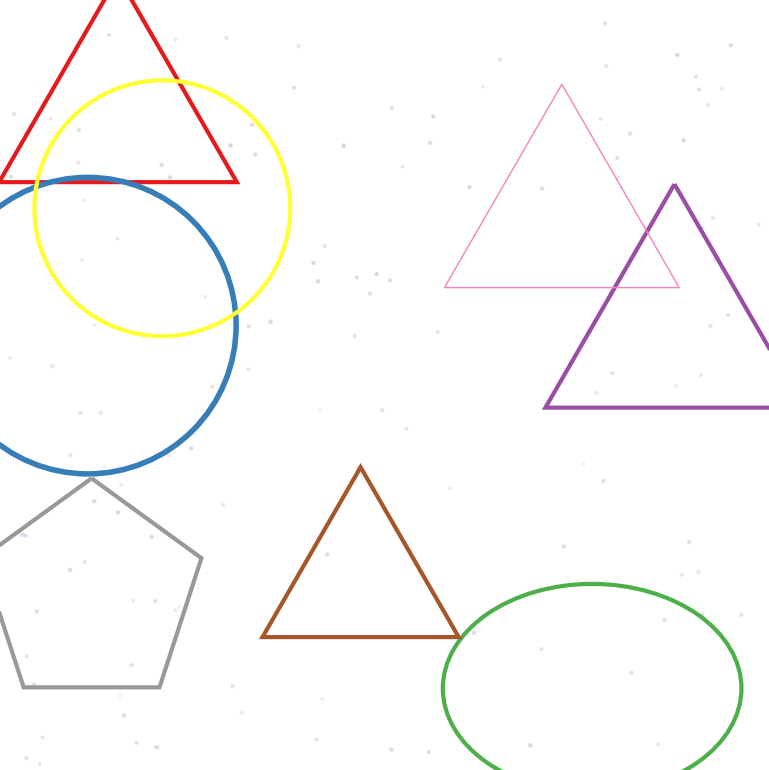[{"shape": "triangle", "thickness": 1.5, "radius": 0.89, "center": [0.153, 0.853]}, {"shape": "circle", "thickness": 2, "radius": 0.96, "center": [0.114, 0.577]}, {"shape": "oval", "thickness": 1.5, "radius": 0.97, "center": [0.769, 0.106]}, {"shape": "triangle", "thickness": 1.5, "radius": 0.97, "center": [0.876, 0.567]}, {"shape": "circle", "thickness": 1.5, "radius": 0.83, "center": [0.211, 0.73]}, {"shape": "triangle", "thickness": 1.5, "radius": 0.74, "center": [0.468, 0.246]}, {"shape": "triangle", "thickness": 0.5, "radius": 0.88, "center": [0.73, 0.715]}, {"shape": "pentagon", "thickness": 1.5, "radius": 0.75, "center": [0.119, 0.229]}]